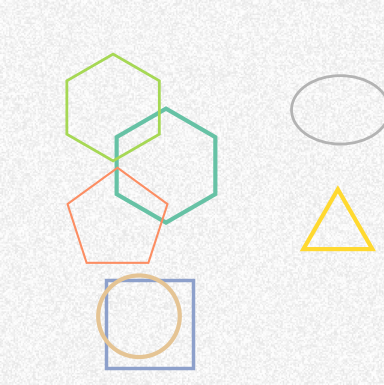[{"shape": "hexagon", "thickness": 3, "radius": 0.74, "center": [0.431, 0.57]}, {"shape": "pentagon", "thickness": 1.5, "radius": 0.68, "center": [0.305, 0.428]}, {"shape": "square", "thickness": 2.5, "radius": 0.57, "center": [0.388, 0.159]}, {"shape": "hexagon", "thickness": 2, "radius": 0.69, "center": [0.294, 0.721]}, {"shape": "triangle", "thickness": 3, "radius": 0.52, "center": [0.878, 0.405]}, {"shape": "circle", "thickness": 3, "radius": 0.53, "center": [0.361, 0.179]}, {"shape": "oval", "thickness": 2, "radius": 0.63, "center": [0.884, 0.715]}]